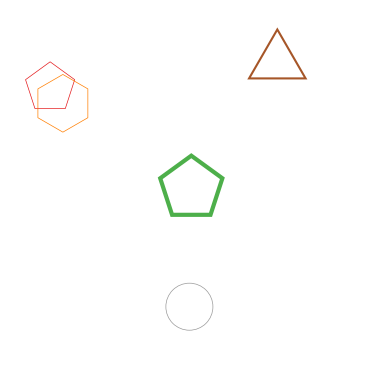[{"shape": "pentagon", "thickness": 0.5, "radius": 0.34, "center": [0.13, 0.772]}, {"shape": "pentagon", "thickness": 3, "radius": 0.42, "center": [0.497, 0.511]}, {"shape": "hexagon", "thickness": 0.5, "radius": 0.37, "center": [0.163, 0.732]}, {"shape": "triangle", "thickness": 1.5, "radius": 0.42, "center": [0.72, 0.839]}, {"shape": "circle", "thickness": 0.5, "radius": 0.31, "center": [0.492, 0.203]}]